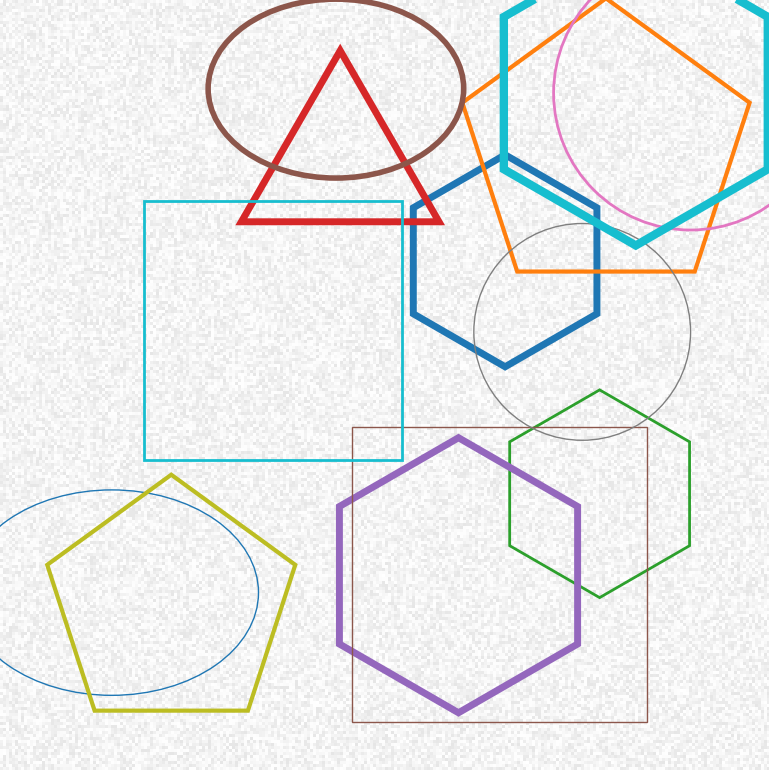[{"shape": "oval", "thickness": 0.5, "radius": 0.95, "center": [0.145, 0.23]}, {"shape": "hexagon", "thickness": 2.5, "radius": 0.69, "center": [0.656, 0.661]}, {"shape": "pentagon", "thickness": 1.5, "radius": 0.98, "center": [0.787, 0.806]}, {"shape": "hexagon", "thickness": 1, "radius": 0.67, "center": [0.779, 0.359]}, {"shape": "triangle", "thickness": 2.5, "radius": 0.74, "center": [0.442, 0.786]}, {"shape": "hexagon", "thickness": 2.5, "radius": 0.89, "center": [0.595, 0.253]}, {"shape": "square", "thickness": 0.5, "radius": 0.96, "center": [0.649, 0.254]}, {"shape": "oval", "thickness": 2, "radius": 0.83, "center": [0.436, 0.885]}, {"shape": "circle", "thickness": 1, "radius": 0.89, "center": [0.897, 0.879]}, {"shape": "circle", "thickness": 0.5, "radius": 0.7, "center": [0.756, 0.569]}, {"shape": "pentagon", "thickness": 1.5, "radius": 0.85, "center": [0.222, 0.214]}, {"shape": "hexagon", "thickness": 3, "radius": 0.99, "center": [0.826, 0.879]}, {"shape": "square", "thickness": 1, "radius": 0.84, "center": [0.355, 0.571]}]